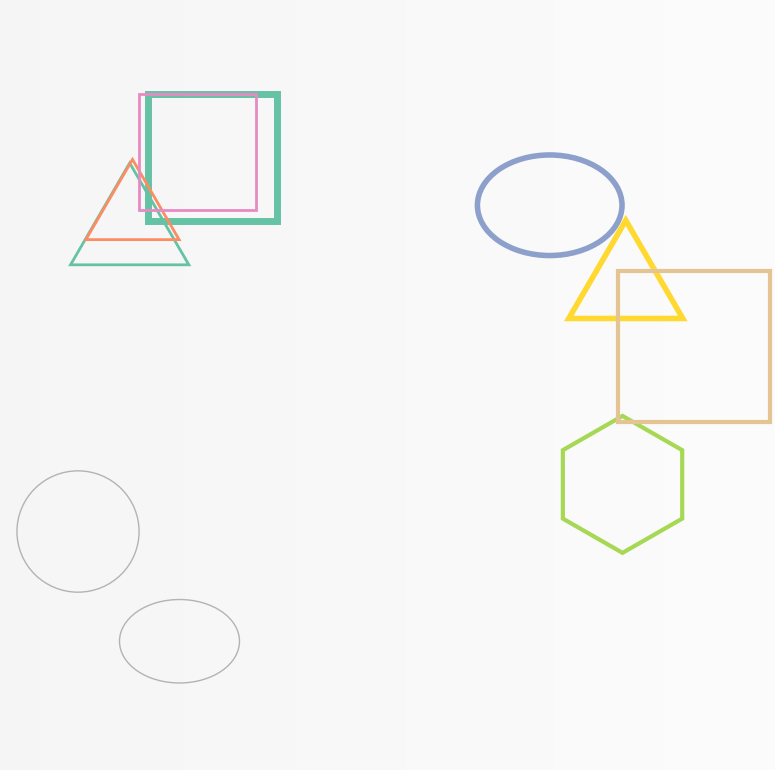[{"shape": "triangle", "thickness": 1, "radius": 0.44, "center": [0.167, 0.7]}, {"shape": "square", "thickness": 2.5, "radius": 0.41, "center": [0.274, 0.795]}, {"shape": "triangle", "thickness": 1, "radius": 0.35, "center": [0.171, 0.724]}, {"shape": "oval", "thickness": 2, "radius": 0.47, "center": [0.709, 0.733]}, {"shape": "square", "thickness": 1, "radius": 0.38, "center": [0.255, 0.802]}, {"shape": "hexagon", "thickness": 1.5, "radius": 0.44, "center": [0.803, 0.371]}, {"shape": "triangle", "thickness": 2, "radius": 0.42, "center": [0.807, 0.629]}, {"shape": "square", "thickness": 1.5, "radius": 0.49, "center": [0.896, 0.55]}, {"shape": "circle", "thickness": 0.5, "radius": 0.39, "center": [0.101, 0.31]}, {"shape": "oval", "thickness": 0.5, "radius": 0.39, "center": [0.232, 0.167]}]